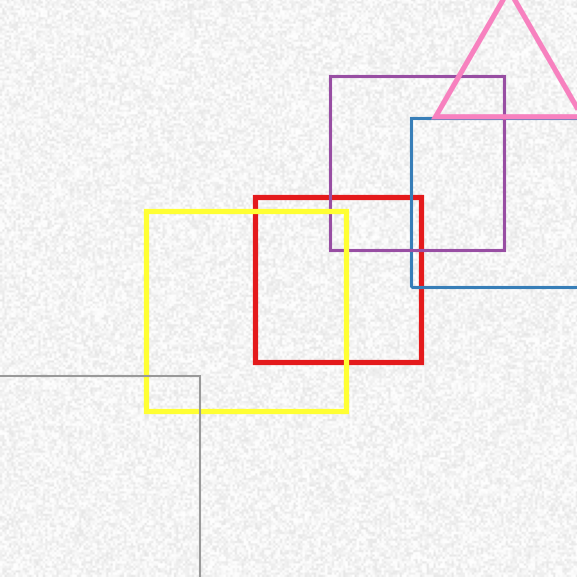[{"shape": "square", "thickness": 2.5, "radius": 0.72, "center": [0.585, 0.515]}, {"shape": "square", "thickness": 1.5, "radius": 0.73, "center": [0.858, 0.648]}, {"shape": "square", "thickness": 1.5, "radius": 0.75, "center": [0.722, 0.717]}, {"shape": "square", "thickness": 2.5, "radius": 0.86, "center": [0.426, 0.46]}, {"shape": "triangle", "thickness": 2.5, "radius": 0.73, "center": [0.881, 0.87]}, {"shape": "square", "thickness": 1, "radius": 0.95, "center": [0.155, 0.158]}]